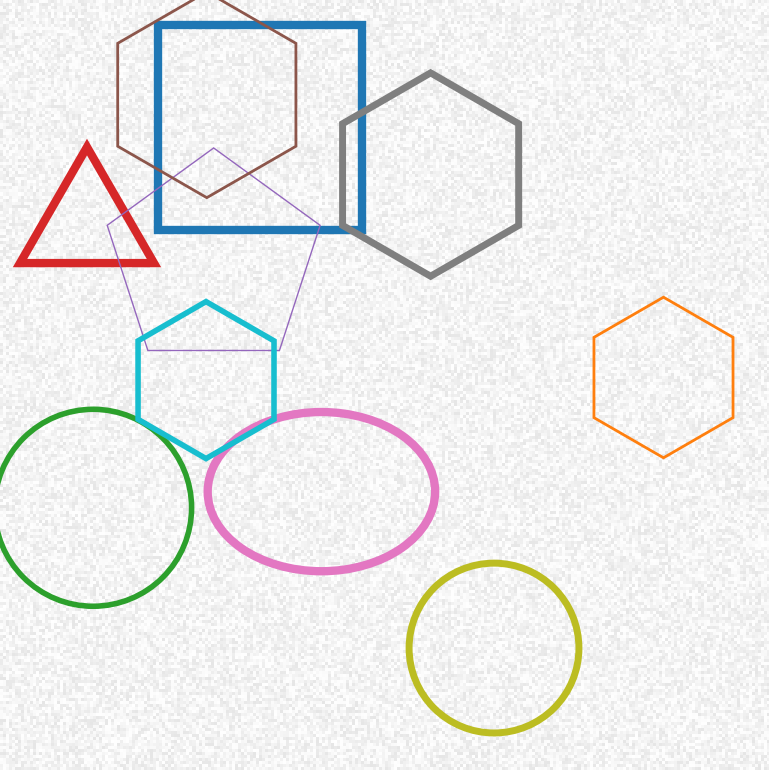[{"shape": "square", "thickness": 3, "radius": 0.66, "center": [0.338, 0.834]}, {"shape": "hexagon", "thickness": 1, "radius": 0.52, "center": [0.862, 0.51]}, {"shape": "circle", "thickness": 2, "radius": 0.64, "center": [0.121, 0.341]}, {"shape": "triangle", "thickness": 3, "radius": 0.5, "center": [0.113, 0.709]}, {"shape": "pentagon", "thickness": 0.5, "radius": 0.73, "center": [0.277, 0.662]}, {"shape": "hexagon", "thickness": 1, "radius": 0.67, "center": [0.269, 0.877]}, {"shape": "oval", "thickness": 3, "radius": 0.74, "center": [0.417, 0.362]}, {"shape": "hexagon", "thickness": 2.5, "radius": 0.66, "center": [0.559, 0.773]}, {"shape": "circle", "thickness": 2.5, "radius": 0.55, "center": [0.642, 0.158]}, {"shape": "hexagon", "thickness": 2, "radius": 0.51, "center": [0.268, 0.506]}]